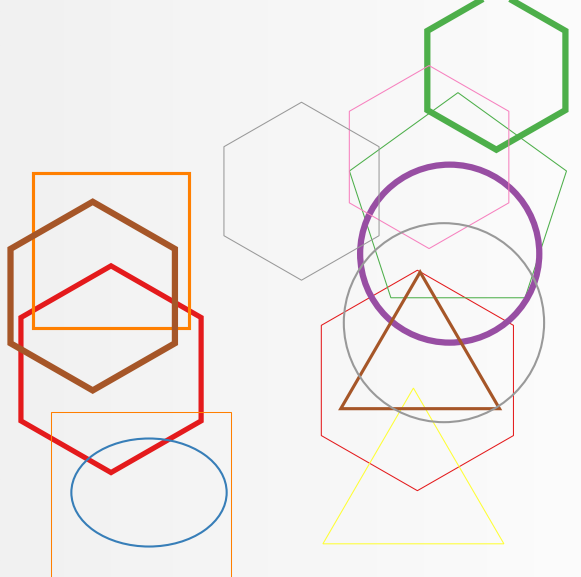[{"shape": "hexagon", "thickness": 0.5, "radius": 0.95, "center": [0.718, 0.34]}, {"shape": "hexagon", "thickness": 2.5, "radius": 0.89, "center": [0.191, 0.36]}, {"shape": "oval", "thickness": 1, "radius": 0.67, "center": [0.256, 0.146]}, {"shape": "hexagon", "thickness": 3, "radius": 0.69, "center": [0.854, 0.877]}, {"shape": "pentagon", "thickness": 0.5, "radius": 0.98, "center": [0.788, 0.642]}, {"shape": "circle", "thickness": 3, "radius": 0.77, "center": [0.774, 0.56]}, {"shape": "square", "thickness": 0.5, "radius": 0.77, "center": [0.243, 0.132]}, {"shape": "square", "thickness": 1.5, "radius": 0.67, "center": [0.191, 0.565]}, {"shape": "triangle", "thickness": 0.5, "radius": 0.9, "center": [0.711, 0.147]}, {"shape": "hexagon", "thickness": 3, "radius": 0.82, "center": [0.16, 0.486]}, {"shape": "triangle", "thickness": 1.5, "radius": 0.79, "center": [0.723, 0.37]}, {"shape": "hexagon", "thickness": 0.5, "radius": 0.79, "center": [0.738, 0.727]}, {"shape": "circle", "thickness": 1, "radius": 0.86, "center": [0.764, 0.44]}, {"shape": "hexagon", "thickness": 0.5, "radius": 0.77, "center": [0.519, 0.668]}]